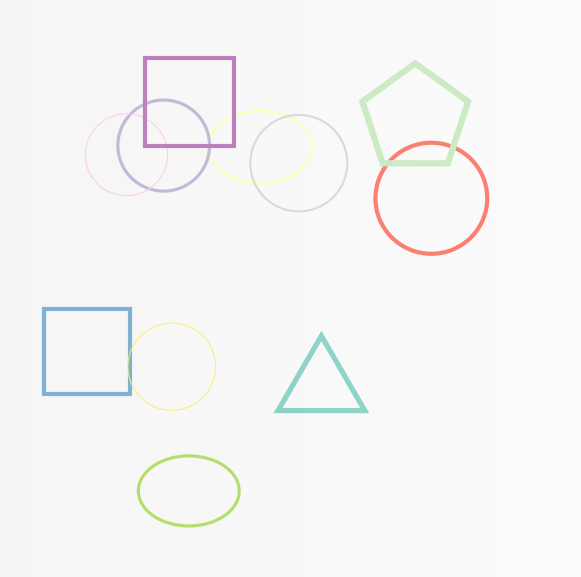[{"shape": "triangle", "thickness": 2.5, "radius": 0.43, "center": [0.553, 0.331]}, {"shape": "oval", "thickness": 1, "radius": 0.45, "center": [0.448, 0.744]}, {"shape": "circle", "thickness": 1.5, "radius": 0.39, "center": [0.282, 0.747]}, {"shape": "circle", "thickness": 2, "radius": 0.48, "center": [0.742, 0.656]}, {"shape": "square", "thickness": 2, "radius": 0.37, "center": [0.15, 0.39]}, {"shape": "oval", "thickness": 1.5, "radius": 0.43, "center": [0.325, 0.149]}, {"shape": "circle", "thickness": 0.5, "radius": 0.35, "center": [0.218, 0.731]}, {"shape": "circle", "thickness": 1, "radius": 0.42, "center": [0.514, 0.717]}, {"shape": "square", "thickness": 2, "radius": 0.38, "center": [0.326, 0.822]}, {"shape": "pentagon", "thickness": 3, "radius": 0.48, "center": [0.714, 0.794]}, {"shape": "circle", "thickness": 0.5, "radius": 0.38, "center": [0.295, 0.364]}]